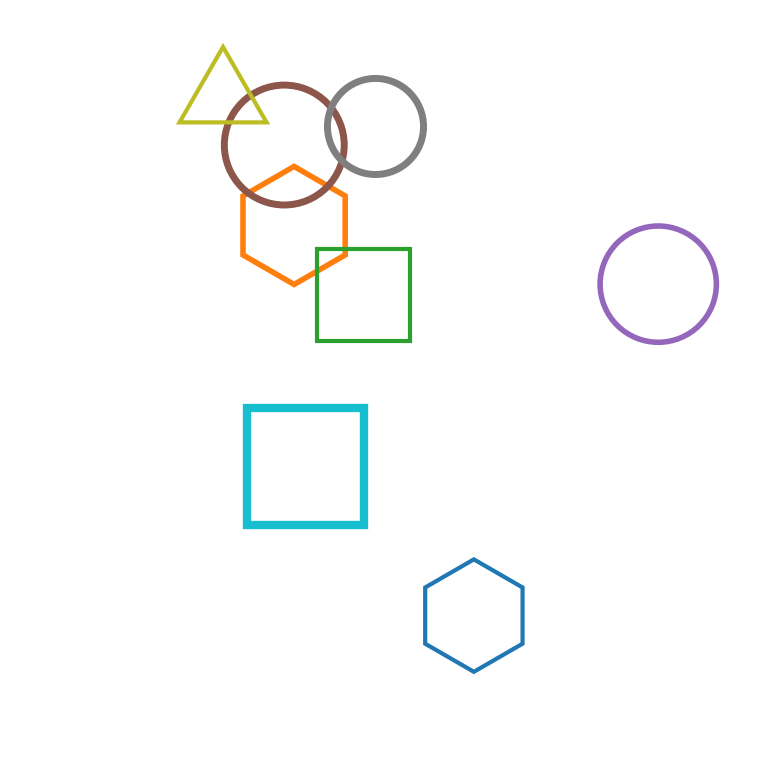[{"shape": "hexagon", "thickness": 1.5, "radius": 0.37, "center": [0.615, 0.201]}, {"shape": "hexagon", "thickness": 2, "radius": 0.38, "center": [0.382, 0.707]}, {"shape": "square", "thickness": 1.5, "radius": 0.3, "center": [0.472, 0.617]}, {"shape": "circle", "thickness": 2, "radius": 0.38, "center": [0.855, 0.631]}, {"shape": "circle", "thickness": 2.5, "radius": 0.39, "center": [0.369, 0.812]}, {"shape": "circle", "thickness": 2.5, "radius": 0.31, "center": [0.488, 0.836]}, {"shape": "triangle", "thickness": 1.5, "radius": 0.33, "center": [0.29, 0.874]}, {"shape": "square", "thickness": 3, "radius": 0.38, "center": [0.397, 0.394]}]